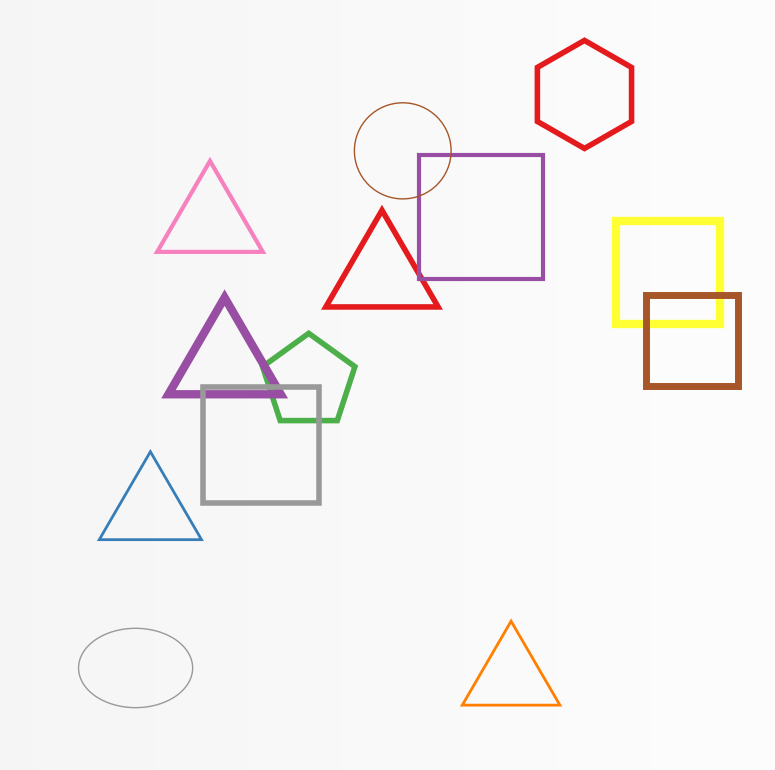[{"shape": "hexagon", "thickness": 2, "radius": 0.35, "center": [0.754, 0.877]}, {"shape": "triangle", "thickness": 2, "radius": 0.42, "center": [0.493, 0.643]}, {"shape": "triangle", "thickness": 1, "radius": 0.38, "center": [0.194, 0.337]}, {"shape": "pentagon", "thickness": 2, "radius": 0.31, "center": [0.398, 0.504]}, {"shape": "triangle", "thickness": 3, "radius": 0.42, "center": [0.29, 0.53]}, {"shape": "square", "thickness": 1.5, "radius": 0.4, "center": [0.62, 0.718]}, {"shape": "triangle", "thickness": 1, "radius": 0.36, "center": [0.659, 0.121]}, {"shape": "square", "thickness": 3, "radius": 0.33, "center": [0.862, 0.647]}, {"shape": "circle", "thickness": 0.5, "radius": 0.31, "center": [0.52, 0.804]}, {"shape": "square", "thickness": 2.5, "radius": 0.3, "center": [0.893, 0.558]}, {"shape": "triangle", "thickness": 1.5, "radius": 0.39, "center": [0.271, 0.712]}, {"shape": "oval", "thickness": 0.5, "radius": 0.37, "center": [0.175, 0.132]}, {"shape": "square", "thickness": 2, "radius": 0.38, "center": [0.336, 0.422]}]